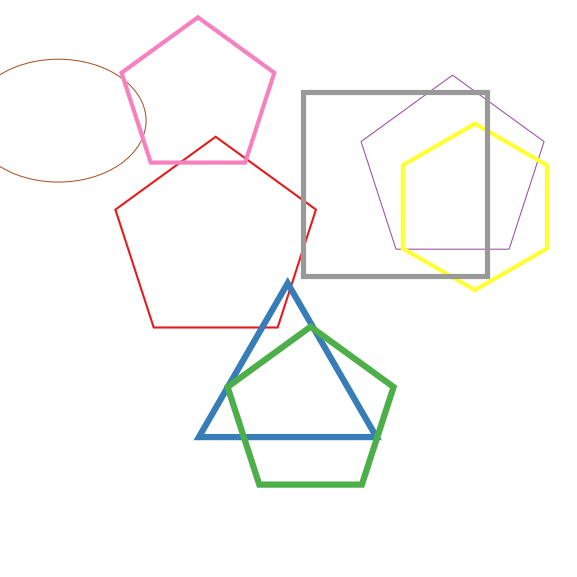[{"shape": "pentagon", "thickness": 1, "radius": 0.91, "center": [0.373, 0.58]}, {"shape": "triangle", "thickness": 3, "radius": 0.89, "center": [0.498, 0.331]}, {"shape": "pentagon", "thickness": 3, "radius": 0.76, "center": [0.538, 0.282]}, {"shape": "pentagon", "thickness": 0.5, "radius": 0.83, "center": [0.784, 0.702]}, {"shape": "hexagon", "thickness": 2, "radius": 0.72, "center": [0.822, 0.641]}, {"shape": "oval", "thickness": 0.5, "radius": 0.76, "center": [0.101, 0.79]}, {"shape": "pentagon", "thickness": 2, "radius": 0.7, "center": [0.343, 0.83]}, {"shape": "square", "thickness": 2.5, "radius": 0.8, "center": [0.684, 0.681]}]